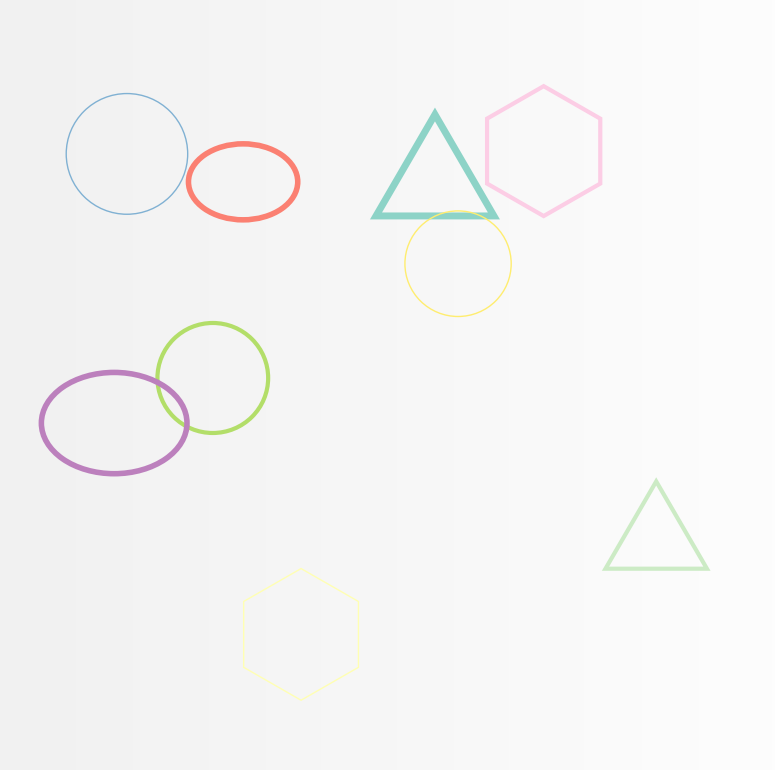[{"shape": "triangle", "thickness": 2.5, "radius": 0.44, "center": [0.561, 0.763]}, {"shape": "hexagon", "thickness": 0.5, "radius": 0.43, "center": [0.388, 0.176]}, {"shape": "oval", "thickness": 2, "radius": 0.35, "center": [0.314, 0.764]}, {"shape": "circle", "thickness": 0.5, "radius": 0.39, "center": [0.164, 0.8]}, {"shape": "circle", "thickness": 1.5, "radius": 0.36, "center": [0.275, 0.509]}, {"shape": "hexagon", "thickness": 1.5, "radius": 0.42, "center": [0.702, 0.804]}, {"shape": "oval", "thickness": 2, "radius": 0.47, "center": [0.147, 0.451]}, {"shape": "triangle", "thickness": 1.5, "radius": 0.38, "center": [0.847, 0.299]}, {"shape": "circle", "thickness": 0.5, "radius": 0.34, "center": [0.591, 0.658]}]